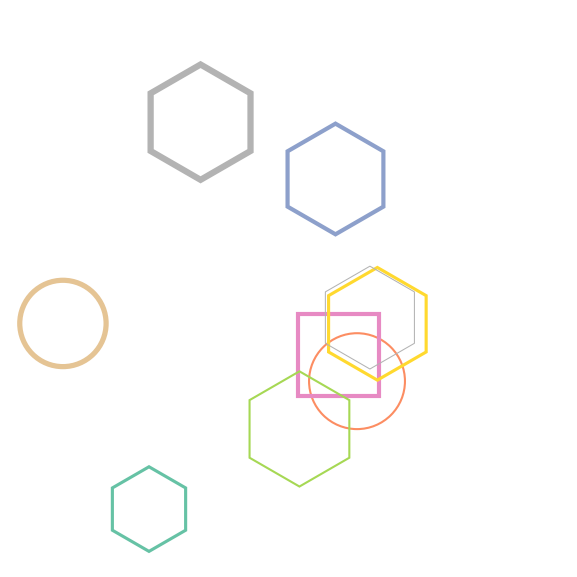[{"shape": "hexagon", "thickness": 1.5, "radius": 0.37, "center": [0.258, 0.118]}, {"shape": "circle", "thickness": 1, "radius": 0.42, "center": [0.618, 0.339]}, {"shape": "hexagon", "thickness": 2, "radius": 0.48, "center": [0.581, 0.689]}, {"shape": "square", "thickness": 2, "radius": 0.35, "center": [0.586, 0.385]}, {"shape": "hexagon", "thickness": 1, "radius": 0.5, "center": [0.519, 0.256]}, {"shape": "hexagon", "thickness": 1.5, "radius": 0.49, "center": [0.653, 0.438]}, {"shape": "circle", "thickness": 2.5, "radius": 0.37, "center": [0.109, 0.439]}, {"shape": "hexagon", "thickness": 0.5, "radius": 0.45, "center": [0.641, 0.449]}, {"shape": "hexagon", "thickness": 3, "radius": 0.5, "center": [0.347, 0.788]}]